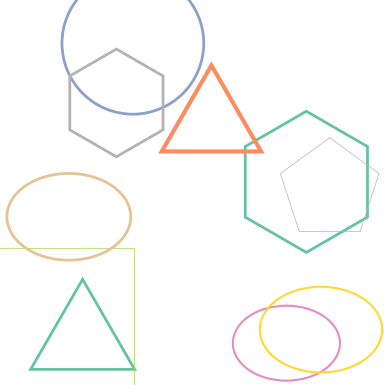[{"shape": "hexagon", "thickness": 2, "radius": 0.92, "center": [0.796, 0.528]}, {"shape": "triangle", "thickness": 2, "radius": 0.78, "center": [0.215, 0.119]}, {"shape": "triangle", "thickness": 3, "radius": 0.74, "center": [0.549, 0.681]}, {"shape": "circle", "thickness": 2, "radius": 0.92, "center": [0.345, 0.888]}, {"shape": "oval", "thickness": 1.5, "radius": 0.7, "center": [0.744, 0.109]}, {"shape": "square", "thickness": 0.5, "radius": 0.91, "center": [0.166, 0.173]}, {"shape": "oval", "thickness": 1.5, "radius": 0.79, "center": [0.834, 0.144]}, {"shape": "oval", "thickness": 2, "radius": 0.8, "center": [0.179, 0.437]}, {"shape": "hexagon", "thickness": 2, "radius": 0.7, "center": [0.302, 0.733]}, {"shape": "pentagon", "thickness": 0.5, "radius": 0.67, "center": [0.856, 0.508]}]